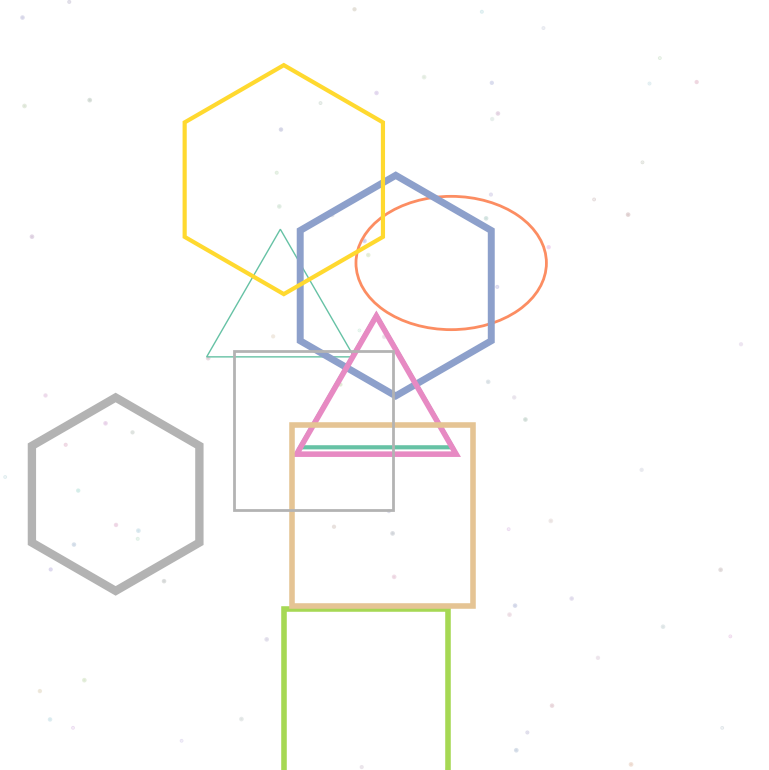[{"shape": "triangle", "thickness": 1.5, "radius": 0.57, "center": [0.489, 0.476]}, {"shape": "triangle", "thickness": 0.5, "radius": 0.55, "center": [0.364, 0.592]}, {"shape": "oval", "thickness": 1, "radius": 0.62, "center": [0.586, 0.658]}, {"shape": "hexagon", "thickness": 2.5, "radius": 0.72, "center": [0.514, 0.629]}, {"shape": "triangle", "thickness": 2, "radius": 0.6, "center": [0.489, 0.47]}, {"shape": "square", "thickness": 2, "radius": 0.53, "center": [0.475, 0.103]}, {"shape": "hexagon", "thickness": 1.5, "radius": 0.74, "center": [0.369, 0.767]}, {"shape": "square", "thickness": 2, "radius": 0.59, "center": [0.497, 0.331]}, {"shape": "square", "thickness": 1, "radius": 0.52, "center": [0.408, 0.44]}, {"shape": "hexagon", "thickness": 3, "radius": 0.63, "center": [0.15, 0.358]}]